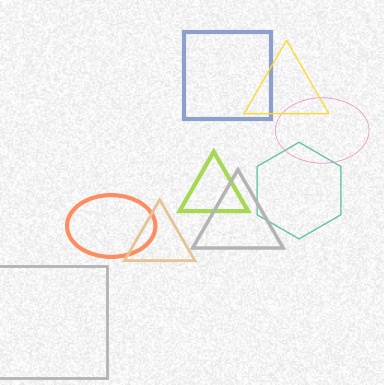[{"shape": "hexagon", "thickness": 1, "radius": 0.63, "center": [0.777, 0.505]}, {"shape": "oval", "thickness": 3, "radius": 0.57, "center": [0.289, 0.413]}, {"shape": "square", "thickness": 3, "radius": 0.56, "center": [0.591, 0.804]}, {"shape": "oval", "thickness": 0.5, "radius": 0.61, "center": [0.837, 0.661]}, {"shape": "triangle", "thickness": 3, "radius": 0.51, "center": [0.555, 0.503]}, {"shape": "triangle", "thickness": 1, "radius": 0.64, "center": [0.744, 0.768]}, {"shape": "triangle", "thickness": 2, "radius": 0.53, "center": [0.415, 0.376]}, {"shape": "triangle", "thickness": 2.5, "radius": 0.68, "center": [0.618, 0.424]}, {"shape": "square", "thickness": 2, "radius": 0.72, "center": [0.132, 0.164]}]